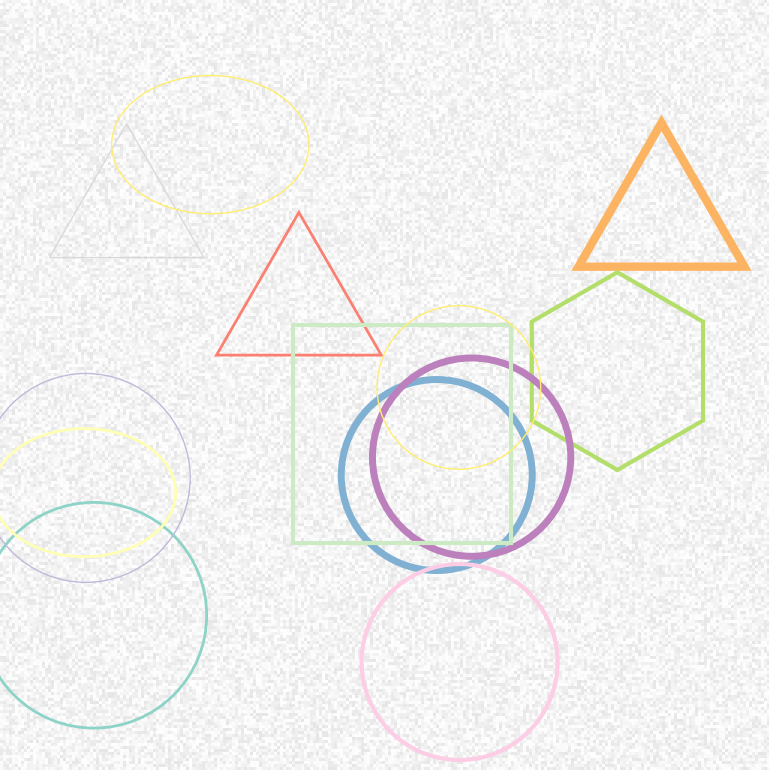[{"shape": "circle", "thickness": 1, "radius": 0.73, "center": [0.122, 0.201]}, {"shape": "oval", "thickness": 1, "radius": 0.59, "center": [0.109, 0.36]}, {"shape": "circle", "thickness": 0.5, "radius": 0.68, "center": [0.111, 0.379]}, {"shape": "triangle", "thickness": 1, "radius": 0.62, "center": [0.388, 0.601]}, {"shape": "circle", "thickness": 2.5, "radius": 0.62, "center": [0.567, 0.383]}, {"shape": "triangle", "thickness": 3, "radius": 0.62, "center": [0.859, 0.716]}, {"shape": "hexagon", "thickness": 1.5, "radius": 0.64, "center": [0.802, 0.518]}, {"shape": "circle", "thickness": 1.5, "radius": 0.64, "center": [0.597, 0.14]}, {"shape": "triangle", "thickness": 0.5, "radius": 0.58, "center": [0.164, 0.723]}, {"shape": "circle", "thickness": 2.5, "radius": 0.64, "center": [0.612, 0.406]}, {"shape": "square", "thickness": 1.5, "radius": 0.71, "center": [0.522, 0.436]}, {"shape": "circle", "thickness": 0.5, "radius": 0.53, "center": [0.596, 0.497]}, {"shape": "oval", "thickness": 0.5, "radius": 0.64, "center": [0.273, 0.812]}]